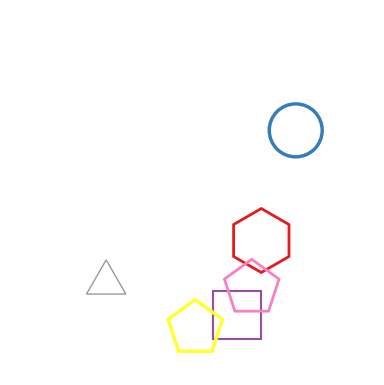[{"shape": "hexagon", "thickness": 2, "radius": 0.42, "center": [0.679, 0.375]}, {"shape": "circle", "thickness": 2.5, "radius": 0.34, "center": [0.768, 0.661]}, {"shape": "square", "thickness": 1.5, "radius": 0.31, "center": [0.616, 0.182]}, {"shape": "pentagon", "thickness": 2.5, "radius": 0.37, "center": [0.507, 0.148]}, {"shape": "pentagon", "thickness": 2, "radius": 0.37, "center": [0.654, 0.252]}, {"shape": "triangle", "thickness": 1, "radius": 0.3, "center": [0.276, 0.266]}]